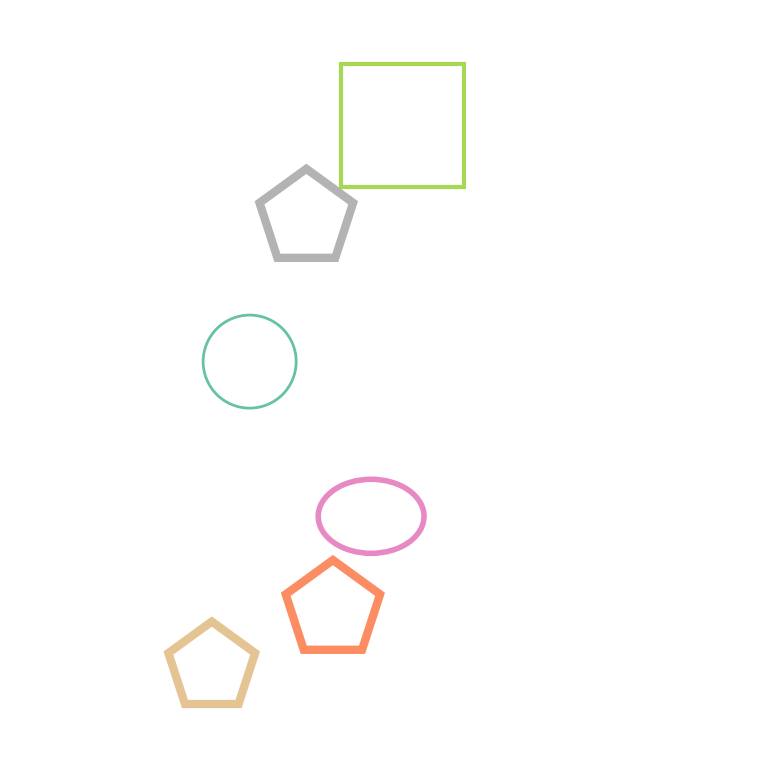[{"shape": "circle", "thickness": 1, "radius": 0.3, "center": [0.324, 0.53]}, {"shape": "pentagon", "thickness": 3, "radius": 0.32, "center": [0.432, 0.208]}, {"shape": "oval", "thickness": 2, "radius": 0.34, "center": [0.482, 0.329]}, {"shape": "square", "thickness": 1.5, "radius": 0.4, "center": [0.523, 0.837]}, {"shape": "pentagon", "thickness": 3, "radius": 0.3, "center": [0.275, 0.134]}, {"shape": "pentagon", "thickness": 3, "radius": 0.32, "center": [0.398, 0.717]}]